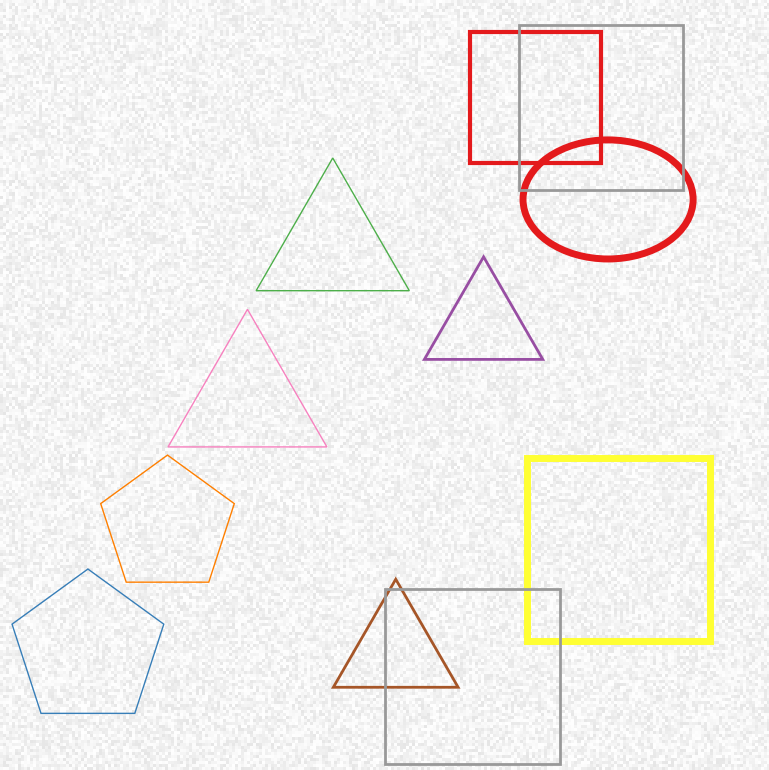[{"shape": "oval", "thickness": 2.5, "radius": 0.55, "center": [0.79, 0.741]}, {"shape": "square", "thickness": 1.5, "radius": 0.43, "center": [0.696, 0.874]}, {"shape": "pentagon", "thickness": 0.5, "radius": 0.52, "center": [0.114, 0.157]}, {"shape": "triangle", "thickness": 0.5, "radius": 0.57, "center": [0.432, 0.68]}, {"shape": "triangle", "thickness": 1, "radius": 0.44, "center": [0.628, 0.578]}, {"shape": "pentagon", "thickness": 0.5, "radius": 0.46, "center": [0.218, 0.318]}, {"shape": "square", "thickness": 2.5, "radius": 0.59, "center": [0.803, 0.286]}, {"shape": "triangle", "thickness": 1, "radius": 0.47, "center": [0.514, 0.154]}, {"shape": "triangle", "thickness": 0.5, "radius": 0.6, "center": [0.321, 0.479]}, {"shape": "square", "thickness": 1, "radius": 0.53, "center": [0.78, 0.86]}, {"shape": "square", "thickness": 1, "radius": 0.57, "center": [0.614, 0.121]}]